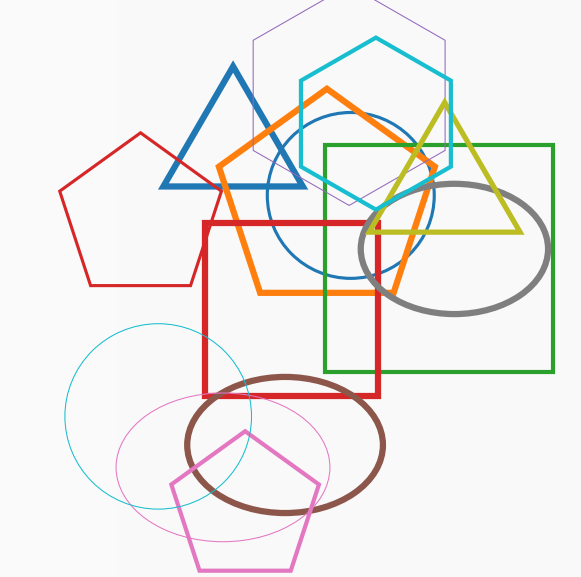[{"shape": "circle", "thickness": 1.5, "radius": 0.72, "center": [0.603, 0.661]}, {"shape": "triangle", "thickness": 3, "radius": 0.69, "center": [0.401, 0.746]}, {"shape": "pentagon", "thickness": 3, "radius": 0.98, "center": [0.562, 0.65]}, {"shape": "square", "thickness": 2, "radius": 0.98, "center": [0.755, 0.551]}, {"shape": "square", "thickness": 3, "radius": 0.75, "center": [0.501, 0.463]}, {"shape": "pentagon", "thickness": 1.5, "radius": 0.73, "center": [0.242, 0.623]}, {"shape": "hexagon", "thickness": 0.5, "radius": 0.95, "center": [0.601, 0.834]}, {"shape": "oval", "thickness": 3, "radius": 0.84, "center": [0.49, 0.229]}, {"shape": "pentagon", "thickness": 2, "radius": 0.67, "center": [0.422, 0.119]}, {"shape": "oval", "thickness": 0.5, "radius": 0.92, "center": [0.384, 0.19]}, {"shape": "oval", "thickness": 3, "radius": 0.81, "center": [0.782, 0.568]}, {"shape": "triangle", "thickness": 2.5, "radius": 0.75, "center": [0.765, 0.672]}, {"shape": "hexagon", "thickness": 2, "radius": 0.74, "center": [0.647, 0.785]}, {"shape": "circle", "thickness": 0.5, "radius": 0.8, "center": [0.272, 0.278]}]